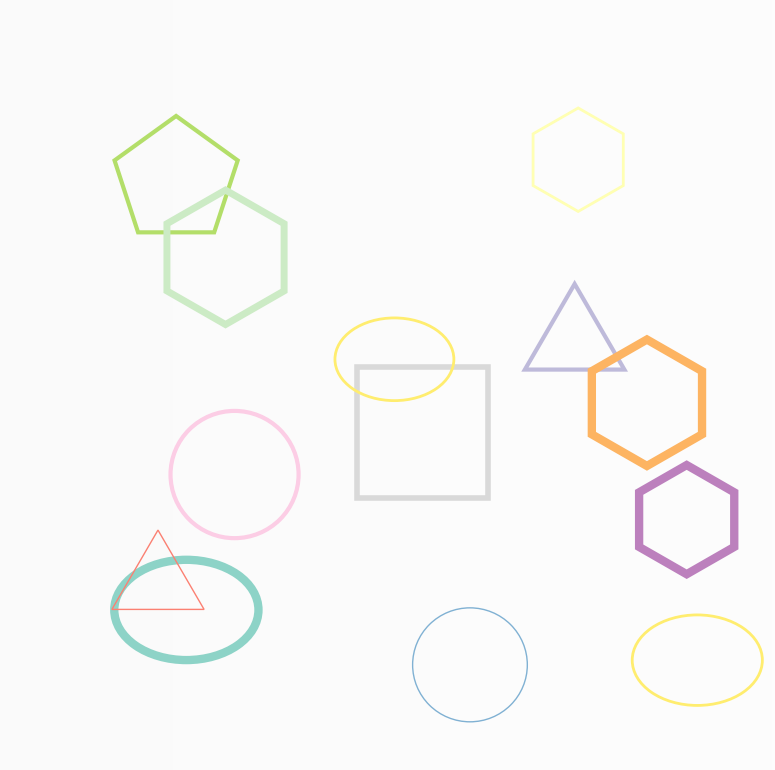[{"shape": "oval", "thickness": 3, "radius": 0.47, "center": [0.24, 0.208]}, {"shape": "hexagon", "thickness": 1, "radius": 0.34, "center": [0.746, 0.793]}, {"shape": "triangle", "thickness": 1.5, "radius": 0.37, "center": [0.741, 0.557]}, {"shape": "triangle", "thickness": 0.5, "radius": 0.34, "center": [0.204, 0.243]}, {"shape": "circle", "thickness": 0.5, "radius": 0.37, "center": [0.606, 0.137]}, {"shape": "hexagon", "thickness": 3, "radius": 0.41, "center": [0.835, 0.477]}, {"shape": "pentagon", "thickness": 1.5, "radius": 0.42, "center": [0.227, 0.766]}, {"shape": "circle", "thickness": 1.5, "radius": 0.41, "center": [0.303, 0.384]}, {"shape": "square", "thickness": 2, "radius": 0.42, "center": [0.545, 0.438]}, {"shape": "hexagon", "thickness": 3, "radius": 0.35, "center": [0.886, 0.325]}, {"shape": "hexagon", "thickness": 2.5, "radius": 0.44, "center": [0.291, 0.666]}, {"shape": "oval", "thickness": 1, "radius": 0.42, "center": [0.9, 0.143]}, {"shape": "oval", "thickness": 1, "radius": 0.38, "center": [0.509, 0.533]}]